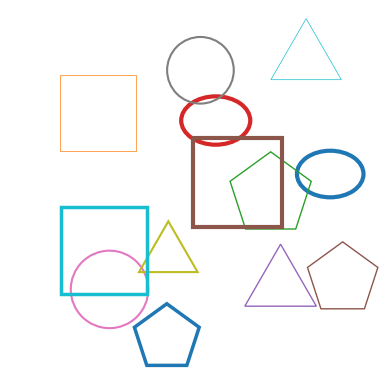[{"shape": "oval", "thickness": 3, "radius": 0.43, "center": [0.858, 0.548]}, {"shape": "pentagon", "thickness": 2.5, "radius": 0.44, "center": [0.433, 0.123]}, {"shape": "square", "thickness": 0.5, "radius": 0.5, "center": [0.254, 0.707]}, {"shape": "pentagon", "thickness": 1, "radius": 0.55, "center": [0.703, 0.495]}, {"shape": "oval", "thickness": 3, "radius": 0.45, "center": [0.56, 0.687]}, {"shape": "triangle", "thickness": 1, "radius": 0.54, "center": [0.729, 0.258]}, {"shape": "square", "thickness": 3, "radius": 0.58, "center": [0.616, 0.526]}, {"shape": "pentagon", "thickness": 1, "radius": 0.48, "center": [0.89, 0.276]}, {"shape": "circle", "thickness": 1.5, "radius": 0.5, "center": [0.284, 0.248]}, {"shape": "circle", "thickness": 1.5, "radius": 0.43, "center": [0.521, 0.817]}, {"shape": "triangle", "thickness": 1.5, "radius": 0.44, "center": [0.437, 0.337]}, {"shape": "triangle", "thickness": 0.5, "radius": 0.53, "center": [0.795, 0.846]}, {"shape": "square", "thickness": 2.5, "radius": 0.56, "center": [0.27, 0.349]}]